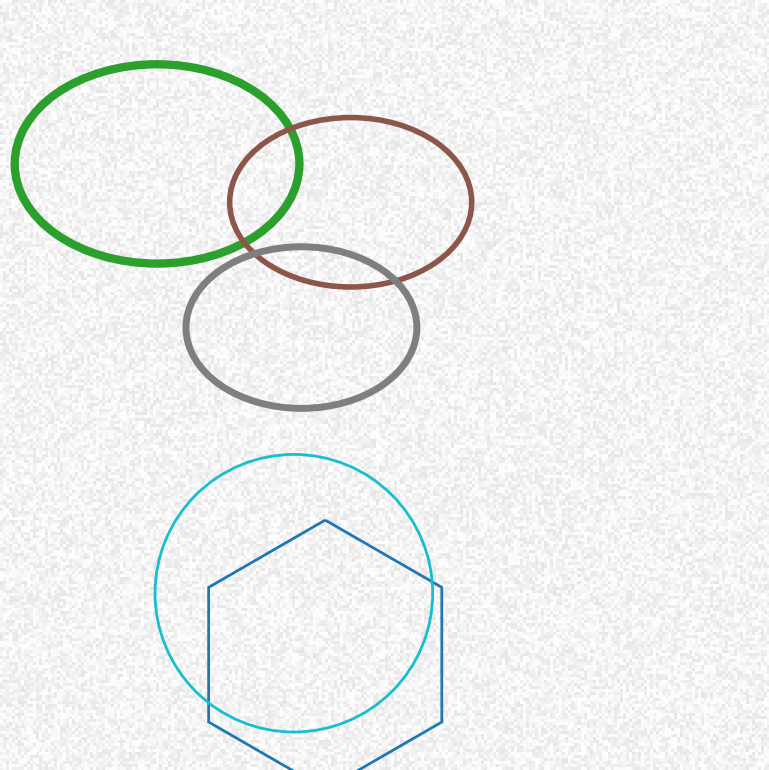[{"shape": "hexagon", "thickness": 1, "radius": 0.87, "center": [0.422, 0.15]}, {"shape": "oval", "thickness": 3, "radius": 0.92, "center": [0.204, 0.787]}, {"shape": "oval", "thickness": 2, "radius": 0.79, "center": [0.455, 0.737]}, {"shape": "oval", "thickness": 2.5, "radius": 0.75, "center": [0.391, 0.575]}, {"shape": "circle", "thickness": 1, "radius": 0.9, "center": [0.382, 0.23]}]